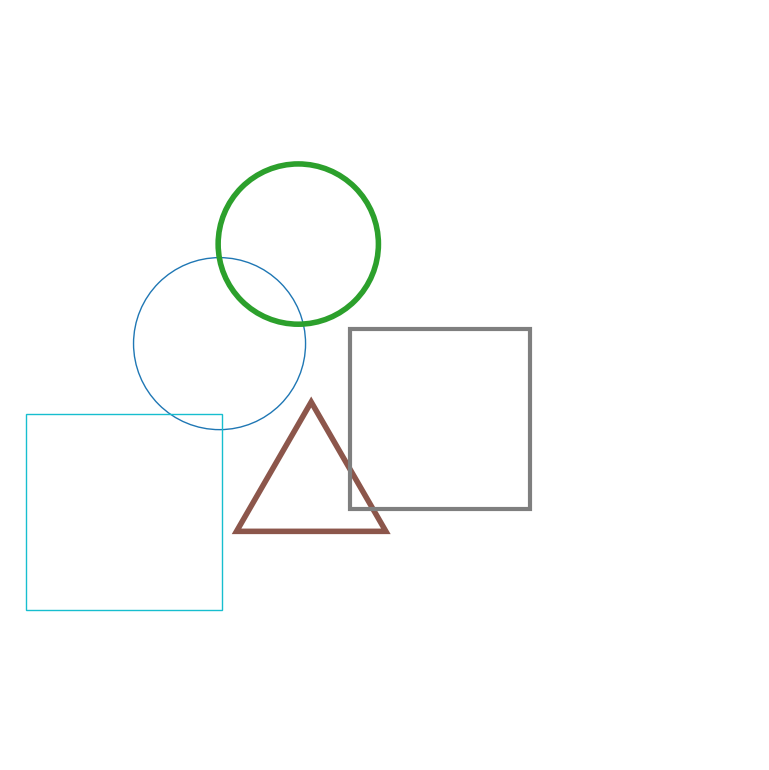[{"shape": "circle", "thickness": 0.5, "radius": 0.56, "center": [0.285, 0.554]}, {"shape": "circle", "thickness": 2, "radius": 0.52, "center": [0.387, 0.683]}, {"shape": "triangle", "thickness": 2, "radius": 0.56, "center": [0.404, 0.366]}, {"shape": "square", "thickness": 1.5, "radius": 0.58, "center": [0.571, 0.456]}, {"shape": "square", "thickness": 0.5, "radius": 0.64, "center": [0.161, 0.335]}]